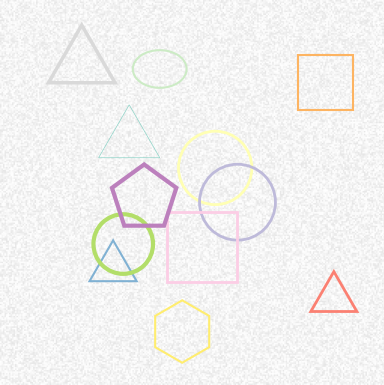[{"shape": "triangle", "thickness": 0.5, "radius": 0.46, "center": [0.336, 0.636]}, {"shape": "circle", "thickness": 2, "radius": 0.48, "center": [0.559, 0.564]}, {"shape": "circle", "thickness": 2, "radius": 0.49, "center": [0.617, 0.475]}, {"shape": "triangle", "thickness": 2, "radius": 0.35, "center": [0.867, 0.225]}, {"shape": "triangle", "thickness": 1.5, "radius": 0.35, "center": [0.294, 0.305]}, {"shape": "square", "thickness": 1.5, "radius": 0.36, "center": [0.844, 0.786]}, {"shape": "circle", "thickness": 3, "radius": 0.39, "center": [0.32, 0.366]}, {"shape": "square", "thickness": 2, "radius": 0.45, "center": [0.525, 0.358]}, {"shape": "triangle", "thickness": 2.5, "radius": 0.5, "center": [0.212, 0.835]}, {"shape": "pentagon", "thickness": 3, "radius": 0.44, "center": [0.374, 0.485]}, {"shape": "oval", "thickness": 1.5, "radius": 0.35, "center": [0.415, 0.821]}, {"shape": "hexagon", "thickness": 1.5, "radius": 0.41, "center": [0.473, 0.139]}]